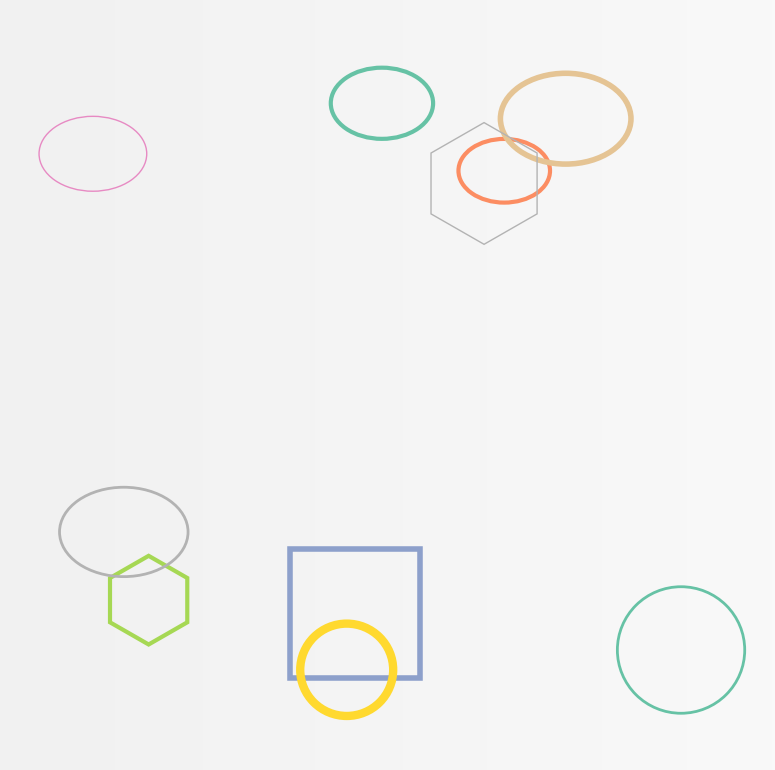[{"shape": "oval", "thickness": 1.5, "radius": 0.33, "center": [0.493, 0.866]}, {"shape": "circle", "thickness": 1, "radius": 0.41, "center": [0.879, 0.156]}, {"shape": "oval", "thickness": 1.5, "radius": 0.3, "center": [0.651, 0.778]}, {"shape": "square", "thickness": 2, "radius": 0.42, "center": [0.458, 0.203]}, {"shape": "oval", "thickness": 0.5, "radius": 0.35, "center": [0.12, 0.8]}, {"shape": "hexagon", "thickness": 1.5, "radius": 0.29, "center": [0.192, 0.221]}, {"shape": "circle", "thickness": 3, "radius": 0.3, "center": [0.447, 0.13]}, {"shape": "oval", "thickness": 2, "radius": 0.42, "center": [0.73, 0.846]}, {"shape": "hexagon", "thickness": 0.5, "radius": 0.4, "center": [0.625, 0.762]}, {"shape": "oval", "thickness": 1, "radius": 0.41, "center": [0.16, 0.309]}]